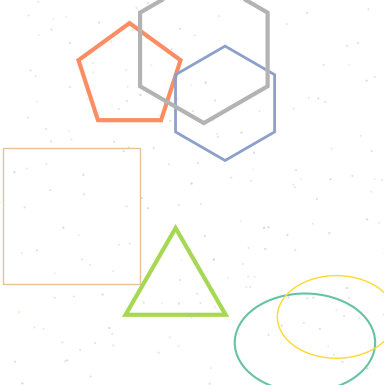[{"shape": "oval", "thickness": 1.5, "radius": 0.91, "center": [0.792, 0.11]}, {"shape": "pentagon", "thickness": 3, "radius": 0.7, "center": [0.336, 0.801]}, {"shape": "hexagon", "thickness": 2, "radius": 0.74, "center": [0.585, 0.732]}, {"shape": "triangle", "thickness": 3, "radius": 0.75, "center": [0.456, 0.257]}, {"shape": "oval", "thickness": 1, "radius": 0.77, "center": [0.874, 0.177]}, {"shape": "square", "thickness": 1, "radius": 0.89, "center": [0.186, 0.439]}, {"shape": "hexagon", "thickness": 3, "radius": 0.96, "center": [0.529, 0.872]}]